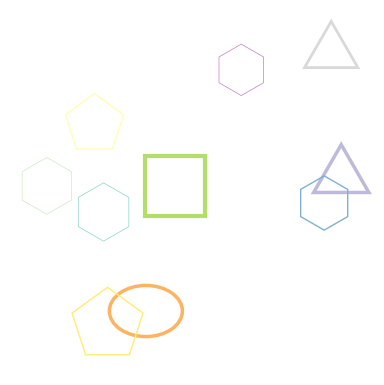[{"shape": "hexagon", "thickness": 0.5, "radius": 0.38, "center": [0.269, 0.449]}, {"shape": "pentagon", "thickness": 1, "radius": 0.4, "center": [0.245, 0.677]}, {"shape": "triangle", "thickness": 2.5, "radius": 0.41, "center": [0.886, 0.541]}, {"shape": "hexagon", "thickness": 1, "radius": 0.35, "center": [0.842, 0.473]}, {"shape": "oval", "thickness": 2.5, "radius": 0.47, "center": [0.379, 0.192]}, {"shape": "square", "thickness": 3, "radius": 0.39, "center": [0.456, 0.517]}, {"shape": "triangle", "thickness": 2, "radius": 0.4, "center": [0.86, 0.864]}, {"shape": "hexagon", "thickness": 0.5, "radius": 0.33, "center": [0.627, 0.819]}, {"shape": "hexagon", "thickness": 0.5, "radius": 0.37, "center": [0.122, 0.517]}, {"shape": "pentagon", "thickness": 1, "radius": 0.48, "center": [0.279, 0.157]}]